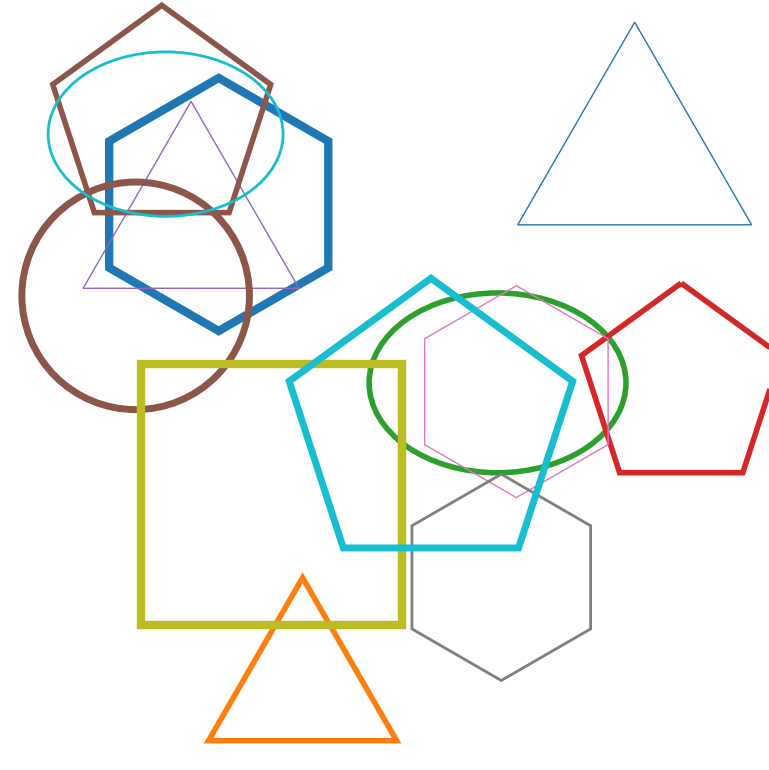[{"shape": "triangle", "thickness": 0.5, "radius": 0.88, "center": [0.824, 0.796]}, {"shape": "hexagon", "thickness": 3, "radius": 0.82, "center": [0.284, 0.734]}, {"shape": "triangle", "thickness": 2, "radius": 0.71, "center": [0.393, 0.109]}, {"shape": "oval", "thickness": 2, "radius": 0.83, "center": [0.646, 0.503]}, {"shape": "pentagon", "thickness": 2, "radius": 0.68, "center": [0.885, 0.496]}, {"shape": "triangle", "thickness": 0.5, "radius": 0.81, "center": [0.248, 0.707]}, {"shape": "circle", "thickness": 2.5, "radius": 0.74, "center": [0.176, 0.616]}, {"shape": "pentagon", "thickness": 2, "radius": 0.74, "center": [0.21, 0.844]}, {"shape": "hexagon", "thickness": 0.5, "radius": 0.69, "center": [0.671, 0.491]}, {"shape": "hexagon", "thickness": 1, "radius": 0.67, "center": [0.651, 0.25]}, {"shape": "square", "thickness": 3, "radius": 0.85, "center": [0.353, 0.358]}, {"shape": "oval", "thickness": 1, "radius": 0.76, "center": [0.215, 0.826]}, {"shape": "pentagon", "thickness": 2.5, "radius": 0.97, "center": [0.56, 0.445]}]